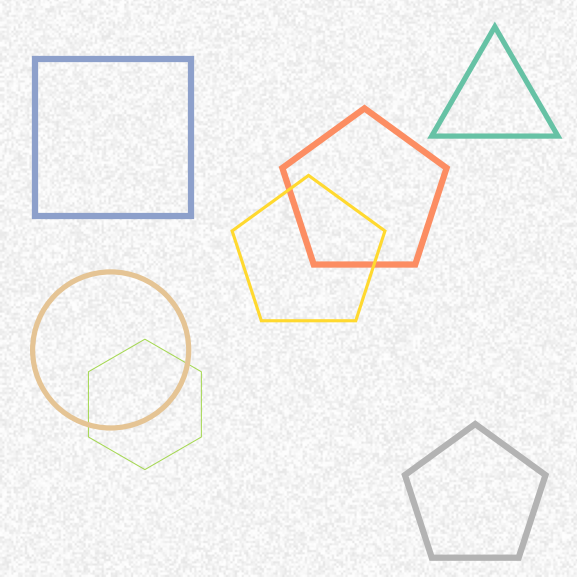[{"shape": "triangle", "thickness": 2.5, "radius": 0.63, "center": [0.857, 0.827]}, {"shape": "pentagon", "thickness": 3, "radius": 0.75, "center": [0.631, 0.662]}, {"shape": "square", "thickness": 3, "radius": 0.68, "center": [0.196, 0.761]}, {"shape": "hexagon", "thickness": 0.5, "radius": 0.56, "center": [0.251, 0.299]}, {"shape": "pentagon", "thickness": 1.5, "radius": 0.7, "center": [0.534, 0.556]}, {"shape": "circle", "thickness": 2.5, "radius": 0.68, "center": [0.192, 0.393]}, {"shape": "pentagon", "thickness": 3, "radius": 0.64, "center": [0.823, 0.137]}]